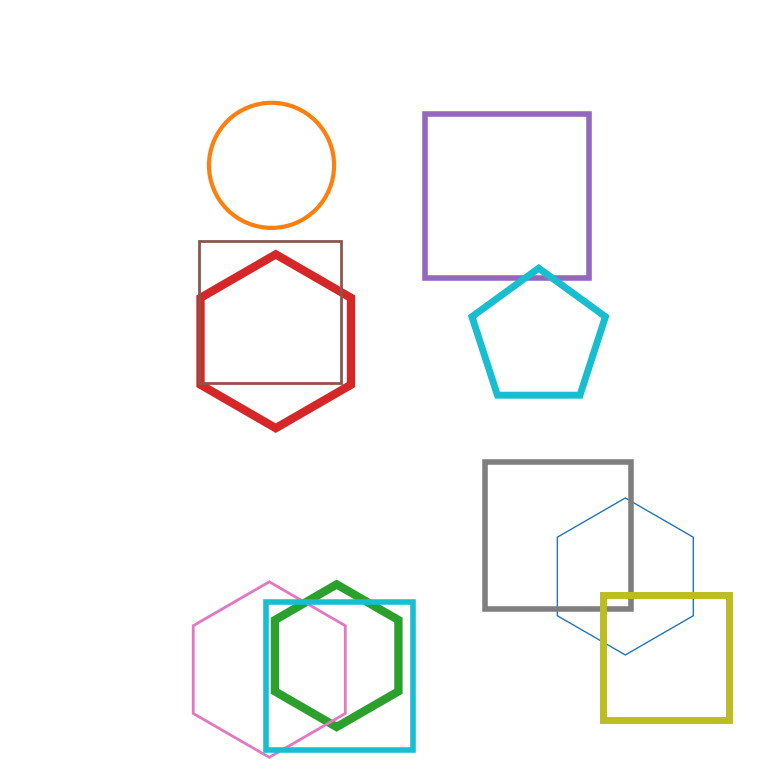[{"shape": "hexagon", "thickness": 0.5, "radius": 0.51, "center": [0.812, 0.251]}, {"shape": "circle", "thickness": 1.5, "radius": 0.41, "center": [0.353, 0.785]}, {"shape": "hexagon", "thickness": 3, "radius": 0.46, "center": [0.437, 0.148]}, {"shape": "hexagon", "thickness": 3, "radius": 0.56, "center": [0.358, 0.557]}, {"shape": "square", "thickness": 2, "radius": 0.53, "center": [0.659, 0.745]}, {"shape": "square", "thickness": 1, "radius": 0.46, "center": [0.351, 0.595]}, {"shape": "hexagon", "thickness": 1, "radius": 0.57, "center": [0.35, 0.13]}, {"shape": "square", "thickness": 2, "radius": 0.47, "center": [0.725, 0.305]}, {"shape": "square", "thickness": 2.5, "radius": 0.41, "center": [0.865, 0.146]}, {"shape": "pentagon", "thickness": 2.5, "radius": 0.46, "center": [0.7, 0.561]}, {"shape": "square", "thickness": 2, "radius": 0.48, "center": [0.441, 0.122]}]